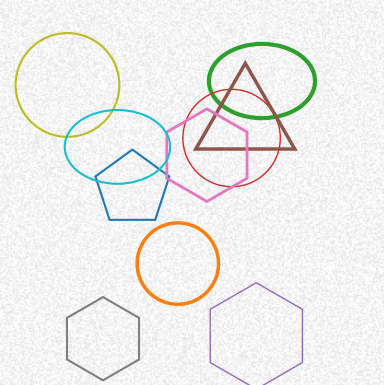[{"shape": "pentagon", "thickness": 1.5, "radius": 0.5, "center": [0.344, 0.511]}, {"shape": "circle", "thickness": 2.5, "radius": 0.53, "center": [0.462, 0.315]}, {"shape": "oval", "thickness": 3, "radius": 0.69, "center": [0.68, 0.79]}, {"shape": "circle", "thickness": 1, "radius": 0.63, "center": [0.602, 0.641]}, {"shape": "hexagon", "thickness": 1, "radius": 0.69, "center": [0.666, 0.127]}, {"shape": "triangle", "thickness": 2.5, "radius": 0.74, "center": [0.637, 0.687]}, {"shape": "hexagon", "thickness": 2, "radius": 0.6, "center": [0.537, 0.597]}, {"shape": "hexagon", "thickness": 1.5, "radius": 0.54, "center": [0.268, 0.12]}, {"shape": "circle", "thickness": 1.5, "radius": 0.67, "center": [0.175, 0.779]}, {"shape": "oval", "thickness": 1.5, "radius": 0.68, "center": [0.305, 0.618]}]